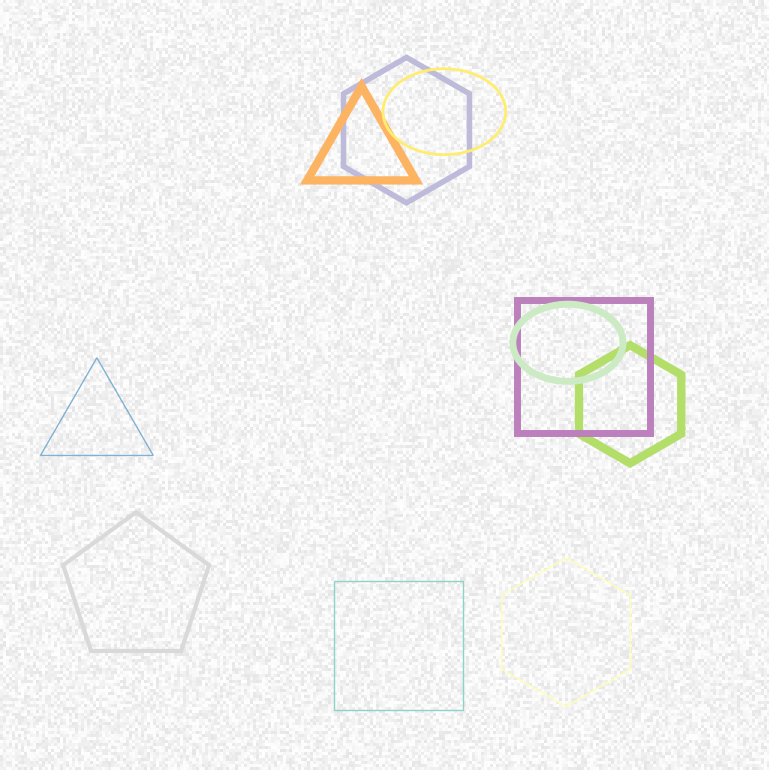[{"shape": "square", "thickness": 0.5, "radius": 0.42, "center": [0.517, 0.162]}, {"shape": "hexagon", "thickness": 0.5, "radius": 0.48, "center": [0.735, 0.179]}, {"shape": "hexagon", "thickness": 2, "radius": 0.47, "center": [0.528, 0.831]}, {"shape": "triangle", "thickness": 0.5, "radius": 0.42, "center": [0.126, 0.451]}, {"shape": "triangle", "thickness": 3, "radius": 0.41, "center": [0.47, 0.806]}, {"shape": "hexagon", "thickness": 3, "radius": 0.38, "center": [0.818, 0.475]}, {"shape": "pentagon", "thickness": 1.5, "radius": 0.5, "center": [0.177, 0.235]}, {"shape": "square", "thickness": 2.5, "radius": 0.43, "center": [0.757, 0.524]}, {"shape": "oval", "thickness": 2.5, "radius": 0.36, "center": [0.738, 0.555]}, {"shape": "oval", "thickness": 1, "radius": 0.4, "center": [0.577, 0.855]}]